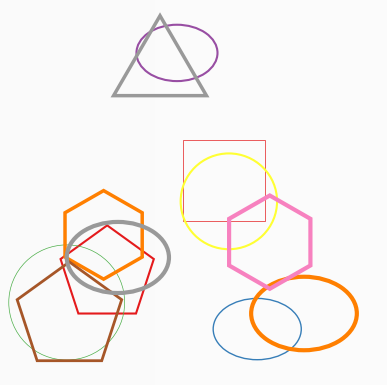[{"shape": "pentagon", "thickness": 1.5, "radius": 0.63, "center": [0.277, 0.288]}, {"shape": "square", "thickness": 0.5, "radius": 0.53, "center": [0.578, 0.53]}, {"shape": "oval", "thickness": 1, "radius": 0.57, "center": [0.664, 0.145]}, {"shape": "circle", "thickness": 0.5, "radius": 0.75, "center": [0.172, 0.214]}, {"shape": "oval", "thickness": 1.5, "radius": 0.52, "center": [0.457, 0.863]}, {"shape": "hexagon", "thickness": 2.5, "radius": 0.57, "center": [0.267, 0.39]}, {"shape": "oval", "thickness": 3, "radius": 0.68, "center": [0.784, 0.186]}, {"shape": "circle", "thickness": 1.5, "radius": 0.62, "center": [0.591, 0.477]}, {"shape": "pentagon", "thickness": 2, "radius": 0.71, "center": [0.179, 0.178]}, {"shape": "hexagon", "thickness": 3, "radius": 0.61, "center": [0.696, 0.371]}, {"shape": "oval", "thickness": 3, "radius": 0.66, "center": [0.304, 0.331]}, {"shape": "triangle", "thickness": 2.5, "radius": 0.69, "center": [0.413, 0.821]}]